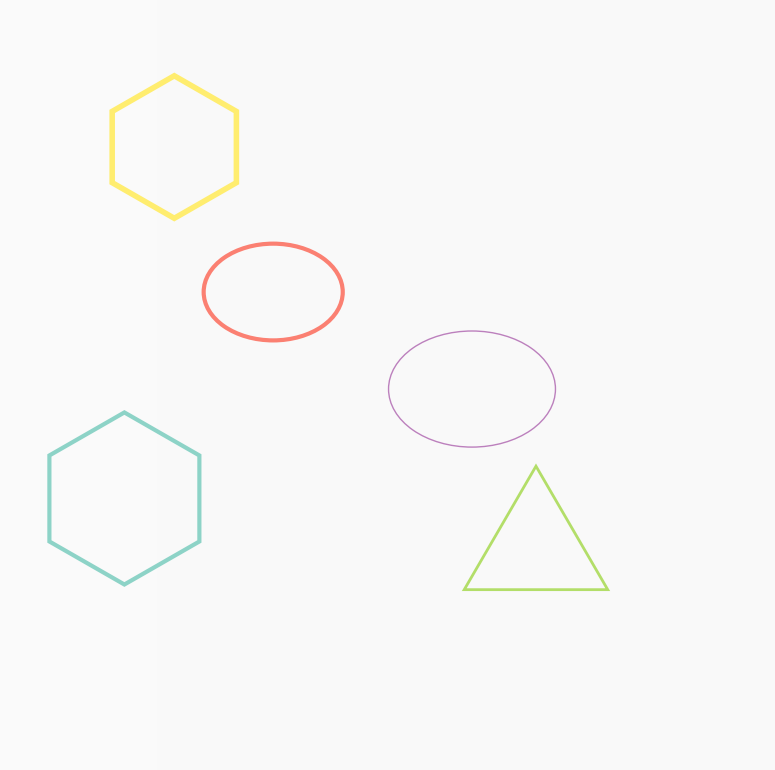[{"shape": "hexagon", "thickness": 1.5, "radius": 0.56, "center": [0.161, 0.353]}, {"shape": "oval", "thickness": 1.5, "radius": 0.45, "center": [0.353, 0.621]}, {"shape": "triangle", "thickness": 1, "radius": 0.53, "center": [0.692, 0.288]}, {"shape": "oval", "thickness": 0.5, "radius": 0.54, "center": [0.609, 0.495]}, {"shape": "hexagon", "thickness": 2, "radius": 0.46, "center": [0.225, 0.809]}]